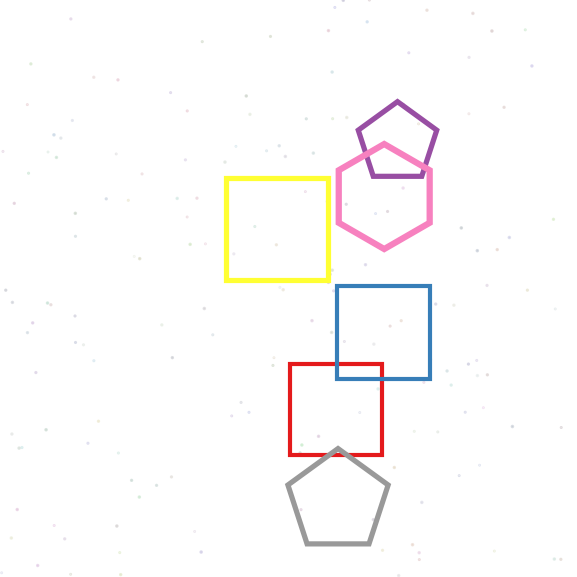[{"shape": "square", "thickness": 2, "radius": 0.4, "center": [0.582, 0.29]}, {"shape": "square", "thickness": 2, "radius": 0.4, "center": [0.664, 0.423]}, {"shape": "pentagon", "thickness": 2.5, "radius": 0.36, "center": [0.688, 0.752]}, {"shape": "square", "thickness": 2.5, "radius": 0.44, "center": [0.48, 0.603]}, {"shape": "hexagon", "thickness": 3, "radius": 0.45, "center": [0.665, 0.659]}, {"shape": "pentagon", "thickness": 2.5, "radius": 0.46, "center": [0.585, 0.131]}]